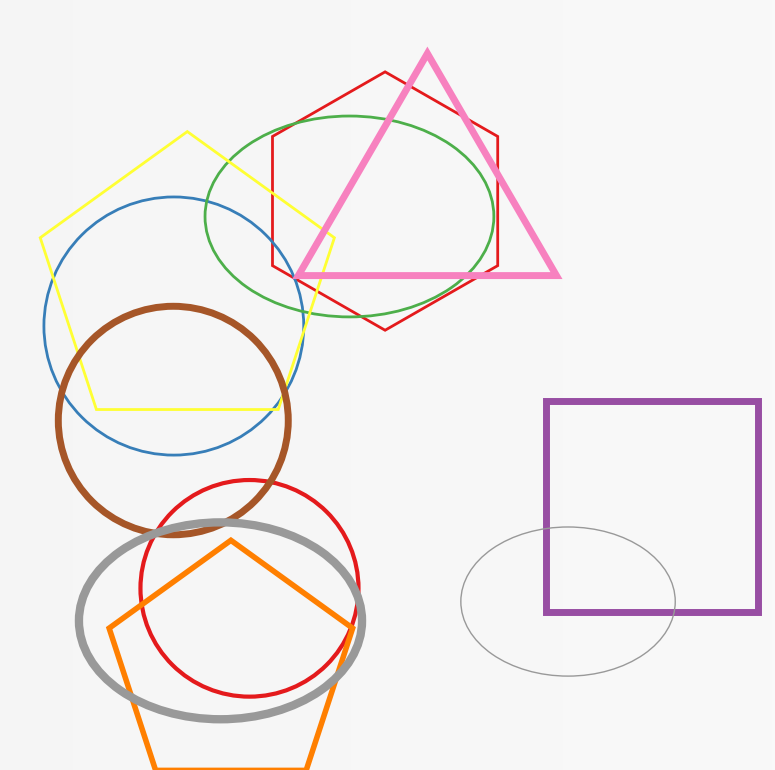[{"shape": "hexagon", "thickness": 1, "radius": 0.84, "center": [0.497, 0.739]}, {"shape": "circle", "thickness": 1.5, "radius": 0.7, "center": [0.322, 0.236]}, {"shape": "circle", "thickness": 1, "radius": 0.84, "center": [0.224, 0.577]}, {"shape": "oval", "thickness": 1, "radius": 0.93, "center": [0.451, 0.719]}, {"shape": "square", "thickness": 2.5, "radius": 0.68, "center": [0.841, 0.342]}, {"shape": "pentagon", "thickness": 2, "radius": 0.83, "center": [0.298, 0.133]}, {"shape": "pentagon", "thickness": 1, "radius": 1.0, "center": [0.242, 0.63]}, {"shape": "circle", "thickness": 2.5, "radius": 0.74, "center": [0.224, 0.454]}, {"shape": "triangle", "thickness": 2.5, "radius": 0.96, "center": [0.551, 0.738]}, {"shape": "oval", "thickness": 3, "radius": 0.91, "center": [0.285, 0.194]}, {"shape": "oval", "thickness": 0.5, "radius": 0.69, "center": [0.733, 0.219]}]